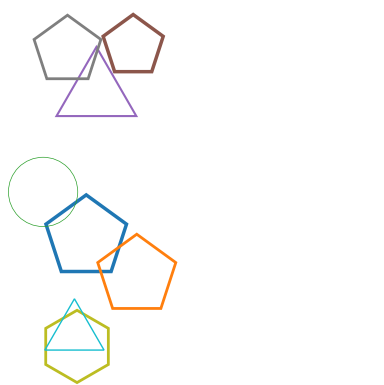[{"shape": "pentagon", "thickness": 2.5, "radius": 0.55, "center": [0.224, 0.384]}, {"shape": "pentagon", "thickness": 2, "radius": 0.53, "center": [0.355, 0.285]}, {"shape": "circle", "thickness": 0.5, "radius": 0.45, "center": [0.112, 0.502]}, {"shape": "triangle", "thickness": 1.5, "radius": 0.6, "center": [0.25, 0.758]}, {"shape": "pentagon", "thickness": 2.5, "radius": 0.41, "center": [0.346, 0.88]}, {"shape": "pentagon", "thickness": 2, "radius": 0.46, "center": [0.175, 0.869]}, {"shape": "hexagon", "thickness": 2, "radius": 0.47, "center": [0.2, 0.1]}, {"shape": "triangle", "thickness": 1, "radius": 0.44, "center": [0.193, 0.135]}]